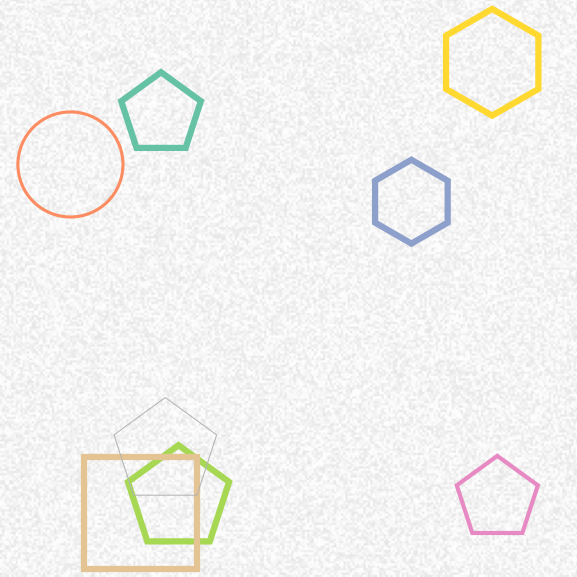[{"shape": "pentagon", "thickness": 3, "radius": 0.36, "center": [0.279, 0.802]}, {"shape": "circle", "thickness": 1.5, "radius": 0.45, "center": [0.122, 0.714]}, {"shape": "hexagon", "thickness": 3, "radius": 0.36, "center": [0.712, 0.65]}, {"shape": "pentagon", "thickness": 2, "radius": 0.37, "center": [0.861, 0.136]}, {"shape": "pentagon", "thickness": 3, "radius": 0.46, "center": [0.309, 0.136]}, {"shape": "hexagon", "thickness": 3, "radius": 0.46, "center": [0.852, 0.891]}, {"shape": "square", "thickness": 3, "radius": 0.49, "center": [0.244, 0.111]}, {"shape": "pentagon", "thickness": 0.5, "radius": 0.47, "center": [0.286, 0.217]}]